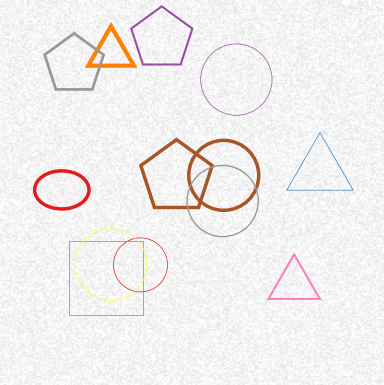[{"shape": "oval", "thickness": 2.5, "radius": 0.35, "center": [0.161, 0.507]}, {"shape": "circle", "thickness": 0.5, "radius": 0.35, "center": [0.365, 0.312]}, {"shape": "triangle", "thickness": 0.5, "radius": 0.5, "center": [0.831, 0.556]}, {"shape": "square", "thickness": 0.5, "radius": 0.48, "center": [0.274, 0.279]}, {"shape": "circle", "thickness": 0.5, "radius": 0.46, "center": [0.614, 0.793]}, {"shape": "pentagon", "thickness": 1.5, "radius": 0.42, "center": [0.42, 0.9]}, {"shape": "triangle", "thickness": 3, "radius": 0.34, "center": [0.289, 0.864]}, {"shape": "circle", "thickness": 0.5, "radius": 0.47, "center": [0.288, 0.313]}, {"shape": "circle", "thickness": 2.5, "radius": 0.45, "center": [0.581, 0.545]}, {"shape": "pentagon", "thickness": 2.5, "radius": 0.49, "center": [0.458, 0.54]}, {"shape": "triangle", "thickness": 1.5, "radius": 0.39, "center": [0.764, 0.262]}, {"shape": "circle", "thickness": 1, "radius": 0.46, "center": [0.578, 0.478]}, {"shape": "pentagon", "thickness": 2, "radius": 0.4, "center": [0.193, 0.833]}]